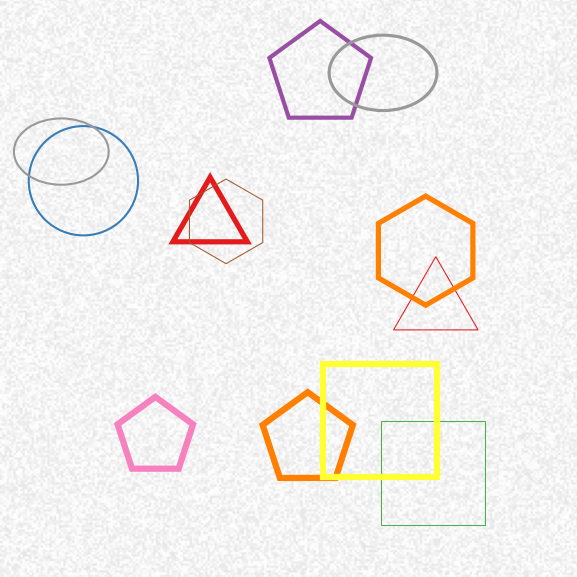[{"shape": "triangle", "thickness": 0.5, "radius": 0.42, "center": [0.755, 0.47]}, {"shape": "triangle", "thickness": 2.5, "radius": 0.37, "center": [0.364, 0.618]}, {"shape": "circle", "thickness": 1, "radius": 0.47, "center": [0.144, 0.686]}, {"shape": "square", "thickness": 0.5, "radius": 0.45, "center": [0.749, 0.18]}, {"shape": "pentagon", "thickness": 2, "radius": 0.46, "center": [0.554, 0.87]}, {"shape": "pentagon", "thickness": 3, "radius": 0.41, "center": [0.533, 0.238]}, {"shape": "hexagon", "thickness": 2.5, "radius": 0.47, "center": [0.737, 0.565]}, {"shape": "square", "thickness": 3, "radius": 0.49, "center": [0.658, 0.271]}, {"shape": "hexagon", "thickness": 0.5, "radius": 0.37, "center": [0.392, 0.616]}, {"shape": "pentagon", "thickness": 3, "radius": 0.34, "center": [0.269, 0.243]}, {"shape": "oval", "thickness": 1, "radius": 0.41, "center": [0.106, 0.737]}, {"shape": "oval", "thickness": 1.5, "radius": 0.47, "center": [0.663, 0.873]}]